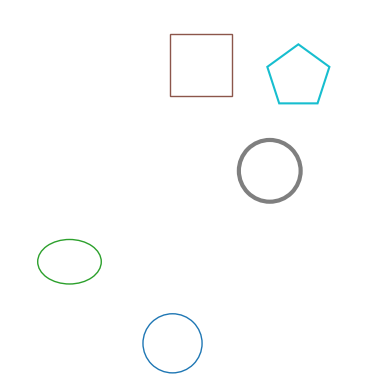[{"shape": "circle", "thickness": 1, "radius": 0.38, "center": [0.448, 0.108]}, {"shape": "oval", "thickness": 1, "radius": 0.41, "center": [0.18, 0.32]}, {"shape": "square", "thickness": 1, "radius": 0.4, "center": [0.522, 0.831]}, {"shape": "circle", "thickness": 3, "radius": 0.4, "center": [0.701, 0.556]}, {"shape": "pentagon", "thickness": 1.5, "radius": 0.42, "center": [0.775, 0.8]}]